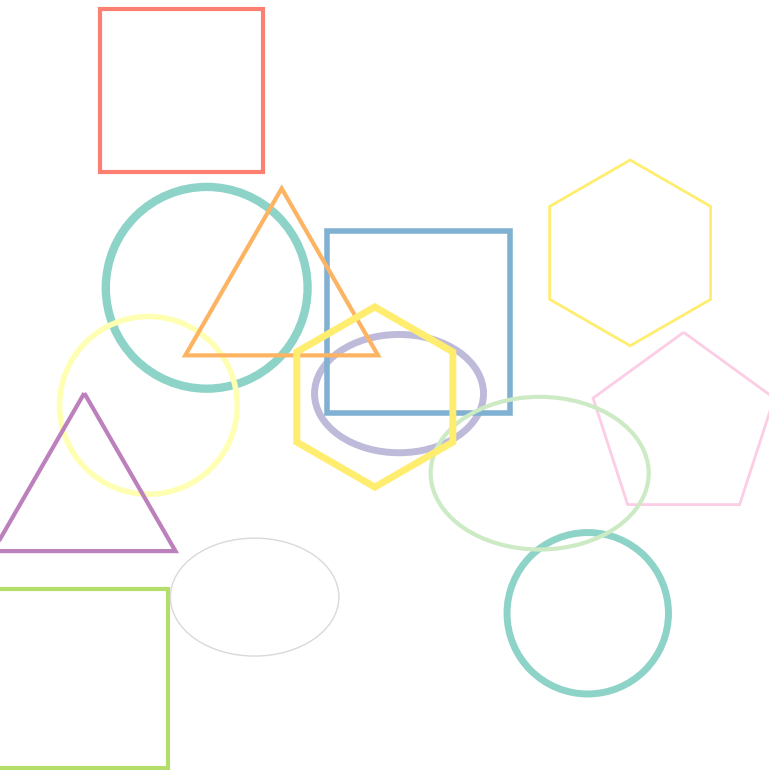[{"shape": "circle", "thickness": 3, "radius": 0.66, "center": [0.268, 0.626]}, {"shape": "circle", "thickness": 2.5, "radius": 0.52, "center": [0.763, 0.204]}, {"shape": "circle", "thickness": 2, "radius": 0.58, "center": [0.193, 0.474]}, {"shape": "oval", "thickness": 2.5, "radius": 0.55, "center": [0.518, 0.489]}, {"shape": "square", "thickness": 1.5, "radius": 0.53, "center": [0.236, 0.883]}, {"shape": "square", "thickness": 2, "radius": 0.59, "center": [0.544, 0.582]}, {"shape": "triangle", "thickness": 1.5, "radius": 0.72, "center": [0.366, 0.611]}, {"shape": "square", "thickness": 1.5, "radius": 0.58, "center": [0.102, 0.119]}, {"shape": "pentagon", "thickness": 1, "radius": 0.62, "center": [0.888, 0.445]}, {"shape": "oval", "thickness": 0.5, "radius": 0.55, "center": [0.331, 0.225]}, {"shape": "triangle", "thickness": 1.5, "radius": 0.68, "center": [0.109, 0.353]}, {"shape": "oval", "thickness": 1.5, "radius": 0.71, "center": [0.701, 0.385]}, {"shape": "hexagon", "thickness": 1, "radius": 0.6, "center": [0.818, 0.672]}, {"shape": "hexagon", "thickness": 2.5, "radius": 0.59, "center": [0.487, 0.484]}]